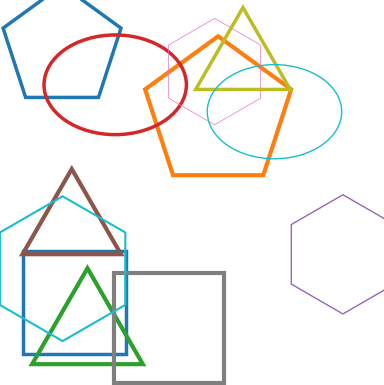[{"shape": "square", "thickness": 2.5, "radius": 0.67, "center": [0.194, 0.215]}, {"shape": "pentagon", "thickness": 2.5, "radius": 0.8, "center": [0.161, 0.877]}, {"shape": "pentagon", "thickness": 3, "radius": 1.0, "center": [0.567, 0.706]}, {"shape": "triangle", "thickness": 3, "radius": 0.83, "center": [0.227, 0.137]}, {"shape": "oval", "thickness": 2.5, "radius": 0.92, "center": [0.299, 0.78]}, {"shape": "hexagon", "thickness": 1, "radius": 0.77, "center": [0.891, 0.339]}, {"shape": "triangle", "thickness": 3, "radius": 0.74, "center": [0.186, 0.414]}, {"shape": "hexagon", "thickness": 0.5, "radius": 0.69, "center": [0.557, 0.814]}, {"shape": "square", "thickness": 3, "radius": 0.72, "center": [0.439, 0.148]}, {"shape": "triangle", "thickness": 2.5, "radius": 0.71, "center": [0.631, 0.839]}, {"shape": "oval", "thickness": 1, "radius": 0.87, "center": [0.713, 0.71]}, {"shape": "hexagon", "thickness": 1.5, "radius": 0.94, "center": [0.163, 0.302]}]